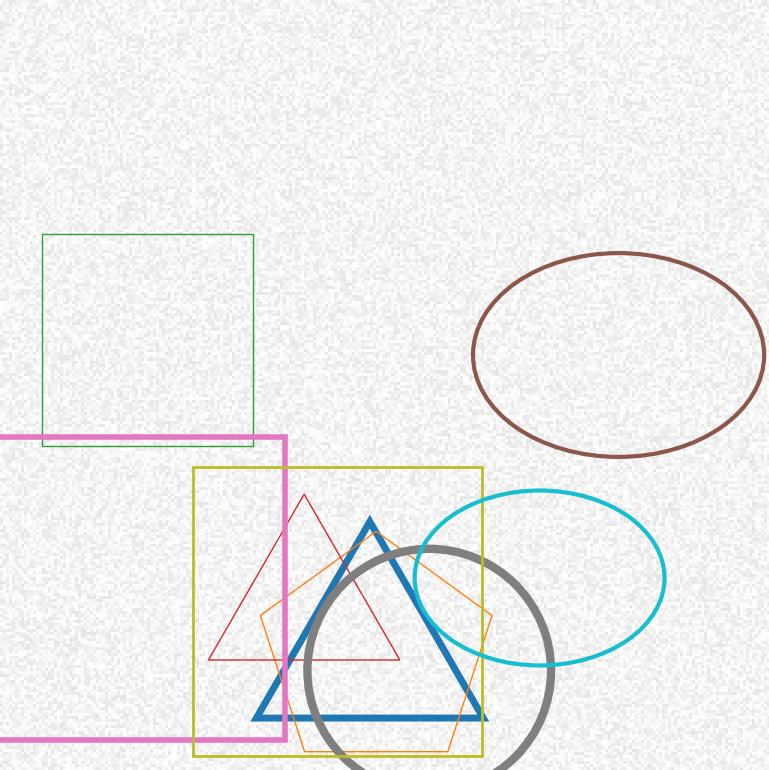[{"shape": "triangle", "thickness": 2.5, "radius": 0.85, "center": [0.48, 0.152]}, {"shape": "pentagon", "thickness": 0.5, "radius": 0.79, "center": [0.489, 0.152]}, {"shape": "square", "thickness": 0.5, "radius": 0.69, "center": [0.192, 0.559]}, {"shape": "triangle", "thickness": 0.5, "radius": 0.72, "center": [0.395, 0.215]}, {"shape": "oval", "thickness": 1.5, "radius": 0.95, "center": [0.803, 0.539]}, {"shape": "square", "thickness": 2, "radius": 0.98, "center": [0.173, 0.236]}, {"shape": "circle", "thickness": 3, "radius": 0.79, "center": [0.557, 0.129]}, {"shape": "square", "thickness": 1, "radius": 0.94, "center": [0.438, 0.205]}, {"shape": "oval", "thickness": 1.5, "radius": 0.81, "center": [0.701, 0.249]}]